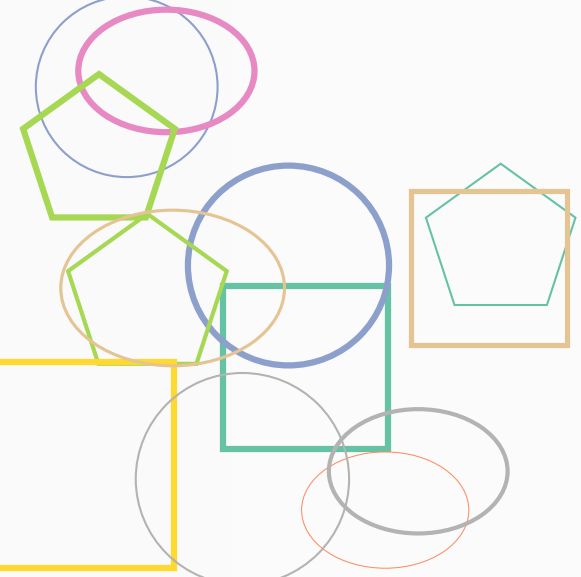[{"shape": "pentagon", "thickness": 1, "radius": 0.68, "center": [0.861, 0.58]}, {"shape": "square", "thickness": 3, "radius": 0.71, "center": [0.525, 0.362]}, {"shape": "oval", "thickness": 0.5, "radius": 0.72, "center": [0.663, 0.116]}, {"shape": "circle", "thickness": 1, "radius": 0.78, "center": [0.218, 0.849]}, {"shape": "circle", "thickness": 3, "radius": 0.87, "center": [0.496, 0.539]}, {"shape": "oval", "thickness": 3, "radius": 0.76, "center": [0.286, 0.876]}, {"shape": "pentagon", "thickness": 3, "radius": 0.69, "center": [0.17, 0.734]}, {"shape": "pentagon", "thickness": 2, "radius": 0.72, "center": [0.254, 0.485]}, {"shape": "square", "thickness": 3, "radius": 0.89, "center": [0.122, 0.194]}, {"shape": "square", "thickness": 2.5, "radius": 0.67, "center": [0.841, 0.535]}, {"shape": "oval", "thickness": 1.5, "radius": 0.96, "center": [0.297, 0.5]}, {"shape": "oval", "thickness": 2, "radius": 0.77, "center": [0.72, 0.183]}, {"shape": "circle", "thickness": 1, "radius": 0.92, "center": [0.417, 0.17]}]